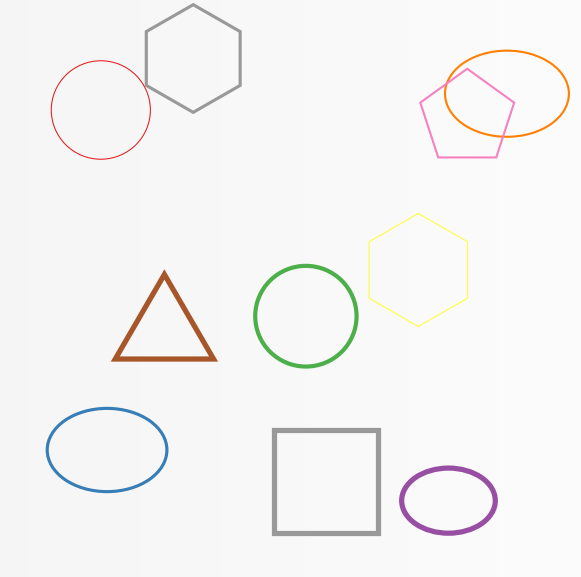[{"shape": "circle", "thickness": 0.5, "radius": 0.43, "center": [0.173, 0.809]}, {"shape": "oval", "thickness": 1.5, "radius": 0.51, "center": [0.184, 0.22]}, {"shape": "circle", "thickness": 2, "radius": 0.44, "center": [0.526, 0.452]}, {"shape": "oval", "thickness": 2.5, "radius": 0.4, "center": [0.772, 0.132]}, {"shape": "oval", "thickness": 1, "radius": 0.53, "center": [0.872, 0.837]}, {"shape": "hexagon", "thickness": 0.5, "radius": 0.49, "center": [0.72, 0.532]}, {"shape": "triangle", "thickness": 2.5, "radius": 0.49, "center": [0.283, 0.426]}, {"shape": "pentagon", "thickness": 1, "radius": 0.42, "center": [0.804, 0.795]}, {"shape": "hexagon", "thickness": 1.5, "radius": 0.47, "center": [0.332, 0.898]}, {"shape": "square", "thickness": 2.5, "radius": 0.45, "center": [0.561, 0.165]}]